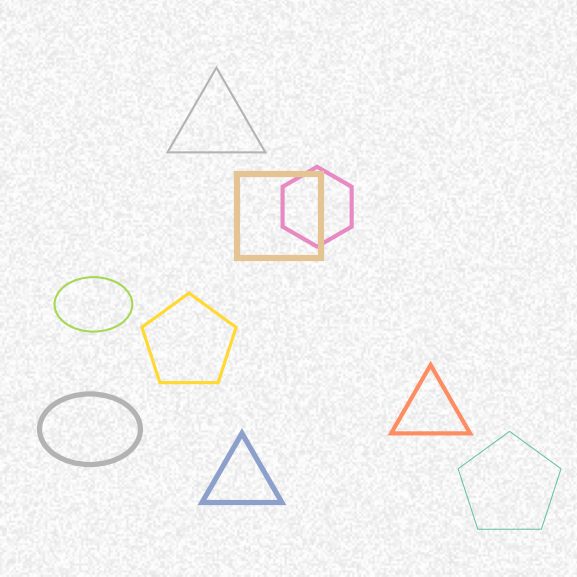[{"shape": "pentagon", "thickness": 0.5, "radius": 0.47, "center": [0.882, 0.158]}, {"shape": "triangle", "thickness": 2, "radius": 0.39, "center": [0.746, 0.288]}, {"shape": "triangle", "thickness": 2.5, "radius": 0.4, "center": [0.419, 0.169]}, {"shape": "hexagon", "thickness": 2, "radius": 0.35, "center": [0.549, 0.641]}, {"shape": "oval", "thickness": 1, "radius": 0.34, "center": [0.162, 0.472]}, {"shape": "pentagon", "thickness": 1.5, "radius": 0.43, "center": [0.327, 0.406]}, {"shape": "square", "thickness": 3, "radius": 0.36, "center": [0.483, 0.625]}, {"shape": "triangle", "thickness": 1, "radius": 0.49, "center": [0.375, 0.784]}, {"shape": "oval", "thickness": 2.5, "radius": 0.44, "center": [0.156, 0.256]}]